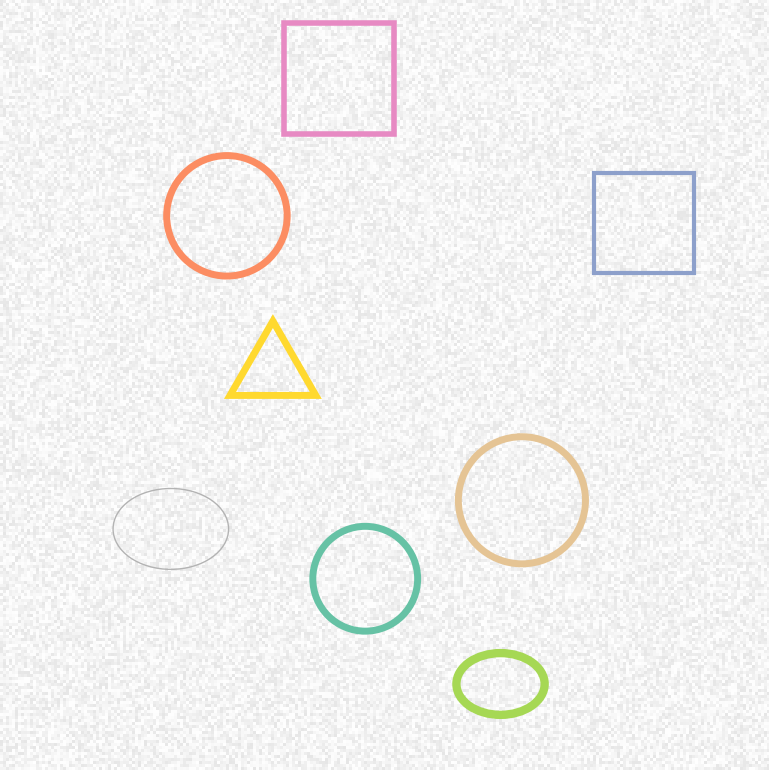[{"shape": "circle", "thickness": 2.5, "radius": 0.34, "center": [0.474, 0.248]}, {"shape": "circle", "thickness": 2.5, "radius": 0.39, "center": [0.295, 0.72]}, {"shape": "square", "thickness": 1.5, "radius": 0.32, "center": [0.837, 0.71]}, {"shape": "square", "thickness": 2, "radius": 0.36, "center": [0.44, 0.898]}, {"shape": "oval", "thickness": 3, "radius": 0.29, "center": [0.65, 0.112]}, {"shape": "triangle", "thickness": 2.5, "radius": 0.32, "center": [0.354, 0.519]}, {"shape": "circle", "thickness": 2.5, "radius": 0.41, "center": [0.678, 0.35]}, {"shape": "oval", "thickness": 0.5, "radius": 0.38, "center": [0.222, 0.313]}]